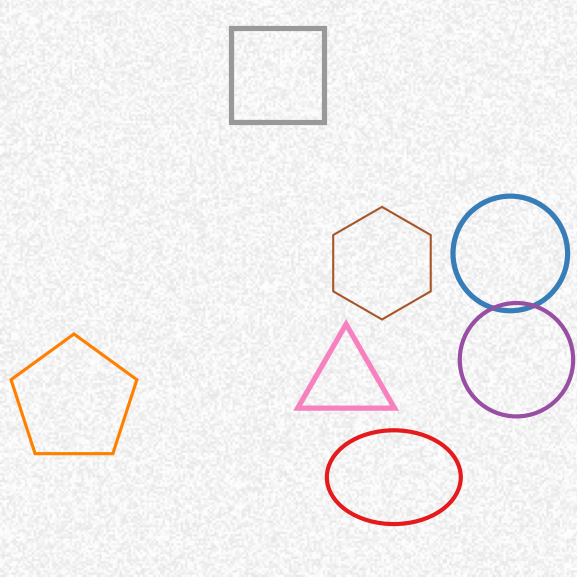[{"shape": "oval", "thickness": 2, "radius": 0.58, "center": [0.682, 0.173]}, {"shape": "circle", "thickness": 2.5, "radius": 0.5, "center": [0.884, 0.56]}, {"shape": "circle", "thickness": 2, "radius": 0.49, "center": [0.894, 0.376]}, {"shape": "pentagon", "thickness": 1.5, "radius": 0.57, "center": [0.128, 0.306]}, {"shape": "hexagon", "thickness": 1, "radius": 0.49, "center": [0.661, 0.543]}, {"shape": "triangle", "thickness": 2.5, "radius": 0.48, "center": [0.599, 0.341]}, {"shape": "square", "thickness": 2.5, "radius": 0.4, "center": [0.48, 0.87]}]